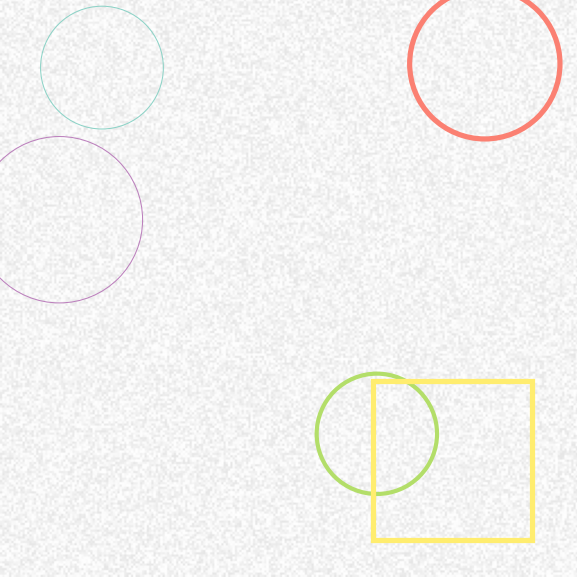[{"shape": "circle", "thickness": 0.5, "radius": 0.53, "center": [0.177, 0.882]}, {"shape": "circle", "thickness": 2.5, "radius": 0.65, "center": [0.839, 0.889]}, {"shape": "circle", "thickness": 2, "radius": 0.52, "center": [0.653, 0.248]}, {"shape": "circle", "thickness": 0.5, "radius": 0.72, "center": [0.103, 0.619]}, {"shape": "square", "thickness": 2.5, "radius": 0.69, "center": [0.784, 0.202]}]